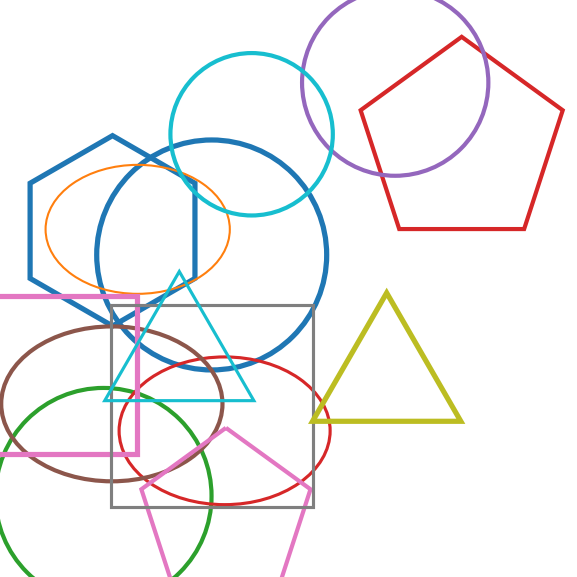[{"shape": "hexagon", "thickness": 2.5, "radius": 0.82, "center": [0.195, 0.599]}, {"shape": "circle", "thickness": 2.5, "radius": 1.0, "center": [0.367, 0.558]}, {"shape": "oval", "thickness": 1, "radius": 0.8, "center": [0.238, 0.602]}, {"shape": "circle", "thickness": 2, "radius": 0.94, "center": [0.179, 0.14]}, {"shape": "pentagon", "thickness": 2, "radius": 0.92, "center": [0.799, 0.751]}, {"shape": "oval", "thickness": 1.5, "radius": 0.91, "center": [0.389, 0.253]}, {"shape": "circle", "thickness": 2, "radius": 0.81, "center": [0.684, 0.856]}, {"shape": "oval", "thickness": 2, "radius": 0.96, "center": [0.194, 0.3]}, {"shape": "pentagon", "thickness": 2, "radius": 0.77, "center": [0.391, 0.104]}, {"shape": "square", "thickness": 2.5, "radius": 0.68, "center": [0.102, 0.35]}, {"shape": "square", "thickness": 1.5, "radius": 0.87, "center": [0.367, 0.296]}, {"shape": "triangle", "thickness": 2.5, "radius": 0.74, "center": [0.67, 0.344]}, {"shape": "circle", "thickness": 2, "radius": 0.7, "center": [0.436, 0.767]}, {"shape": "triangle", "thickness": 1.5, "radius": 0.75, "center": [0.31, 0.38]}]